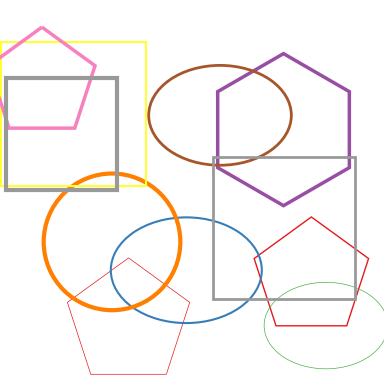[{"shape": "pentagon", "thickness": 0.5, "radius": 0.84, "center": [0.334, 0.163]}, {"shape": "pentagon", "thickness": 1, "radius": 0.78, "center": [0.809, 0.28]}, {"shape": "oval", "thickness": 1.5, "radius": 0.98, "center": [0.484, 0.298]}, {"shape": "oval", "thickness": 0.5, "radius": 0.8, "center": [0.847, 0.154]}, {"shape": "hexagon", "thickness": 2.5, "radius": 0.99, "center": [0.736, 0.663]}, {"shape": "circle", "thickness": 3, "radius": 0.89, "center": [0.291, 0.372]}, {"shape": "square", "thickness": 1.5, "radius": 0.94, "center": [0.191, 0.705]}, {"shape": "oval", "thickness": 2, "radius": 0.93, "center": [0.572, 0.7]}, {"shape": "pentagon", "thickness": 2.5, "radius": 0.73, "center": [0.109, 0.784]}, {"shape": "square", "thickness": 3, "radius": 0.72, "center": [0.16, 0.652]}, {"shape": "square", "thickness": 2, "radius": 0.92, "center": [0.738, 0.408]}]